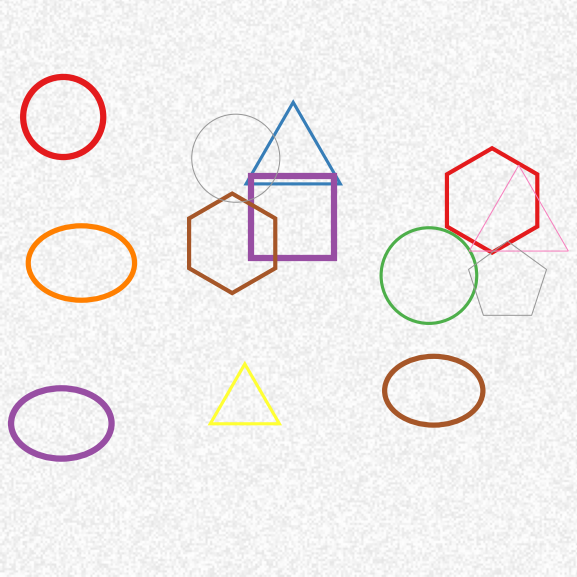[{"shape": "circle", "thickness": 3, "radius": 0.35, "center": [0.109, 0.797]}, {"shape": "hexagon", "thickness": 2, "radius": 0.45, "center": [0.852, 0.652]}, {"shape": "triangle", "thickness": 1.5, "radius": 0.47, "center": [0.508, 0.728]}, {"shape": "circle", "thickness": 1.5, "radius": 0.41, "center": [0.743, 0.522]}, {"shape": "oval", "thickness": 3, "radius": 0.44, "center": [0.106, 0.266]}, {"shape": "square", "thickness": 3, "radius": 0.36, "center": [0.507, 0.623]}, {"shape": "oval", "thickness": 2.5, "radius": 0.46, "center": [0.141, 0.544]}, {"shape": "triangle", "thickness": 1.5, "radius": 0.35, "center": [0.424, 0.3]}, {"shape": "oval", "thickness": 2.5, "radius": 0.43, "center": [0.751, 0.323]}, {"shape": "hexagon", "thickness": 2, "radius": 0.43, "center": [0.402, 0.578]}, {"shape": "triangle", "thickness": 0.5, "radius": 0.5, "center": [0.898, 0.614]}, {"shape": "pentagon", "thickness": 0.5, "radius": 0.36, "center": [0.879, 0.511]}, {"shape": "circle", "thickness": 0.5, "radius": 0.38, "center": [0.408, 0.725]}]